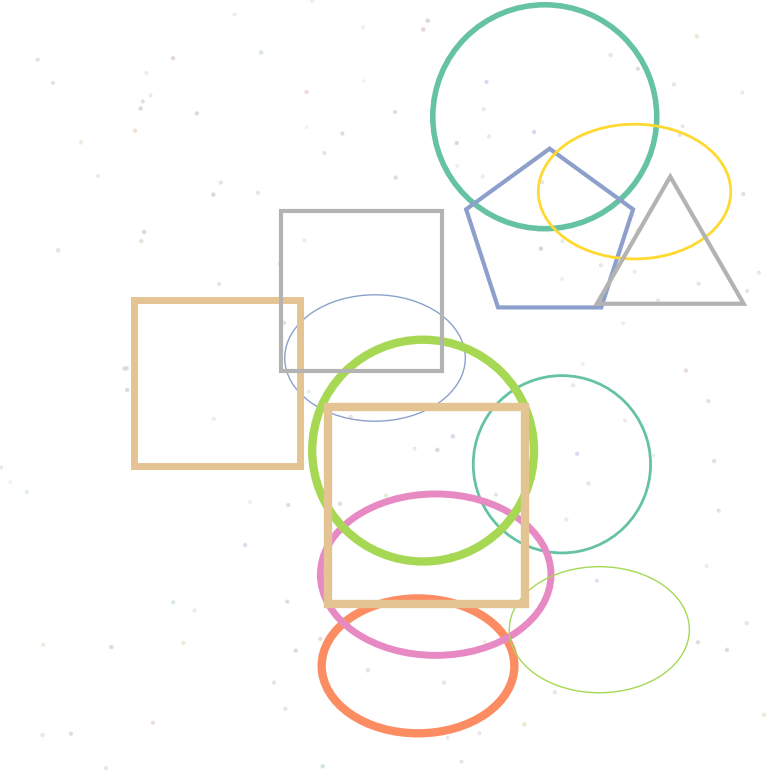[{"shape": "circle", "thickness": 2, "radius": 0.73, "center": [0.708, 0.848]}, {"shape": "circle", "thickness": 1, "radius": 0.58, "center": [0.73, 0.397]}, {"shape": "oval", "thickness": 3, "radius": 0.63, "center": [0.543, 0.135]}, {"shape": "oval", "thickness": 0.5, "radius": 0.59, "center": [0.487, 0.535]}, {"shape": "pentagon", "thickness": 1.5, "radius": 0.57, "center": [0.714, 0.693]}, {"shape": "oval", "thickness": 2.5, "radius": 0.75, "center": [0.566, 0.254]}, {"shape": "circle", "thickness": 3, "radius": 0.72, "center": [0.549, 0.415]}, {"shape": "oval", "thickness": 0.5, "radius": 0.58, "center": [0.778, 0.182]}, {"shape": "oval", "thickness": 1, "radius": 0.62, "center": [0.824, 0.751]}, {"shape": "square", "thickness": 3, "radius": 0.64, "center": [0.554, 0.344]}, {"shape": "square", "thickness": 2.5, "radius": 0.54, "center": [0.282, 0.502]}, {"shape": "triangle", "thickness": 1.5, "radius": 0.55, "center": [0.871, 0.661]}, {"shape": "square", "thickness": 1.5, "radius": 0.52, "center": [0.47, 0.622]}]